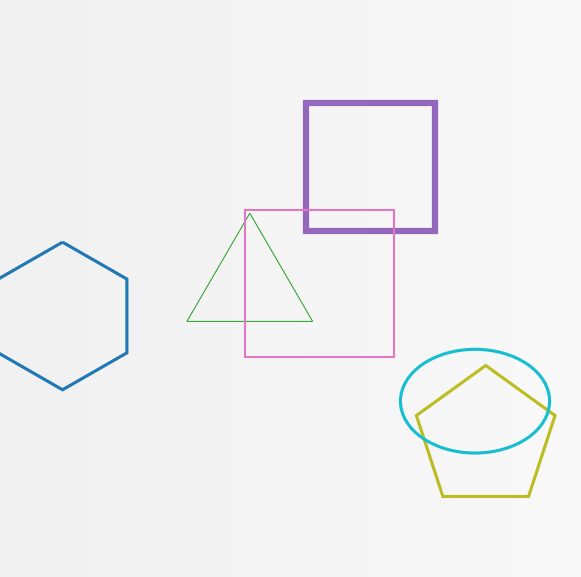[{"shape": "hexagon", "thickness": 1.5, "radius": 0.64, "center": [0.108, 0.452]}, {"shape": "triangle", "thickness": 0.5, "radius": 0.62, "center": [0.43, 0.505]}, {"shape": "square", "thickness": 3, "radius": 0.56, "center": [0.637, 0.71]}, {"shape": "square", "thickness": 1, "radius": 0.64, "center": [0.55, 0.508]}, {"shape": "pentagon", "thickness": 1.5, "radius": 0.63, "center": [0.836, 0.241]}, {"shape": "oval", "thickness": 1.5, "radius": 0.64, "center": [0.817, 0.304]}]